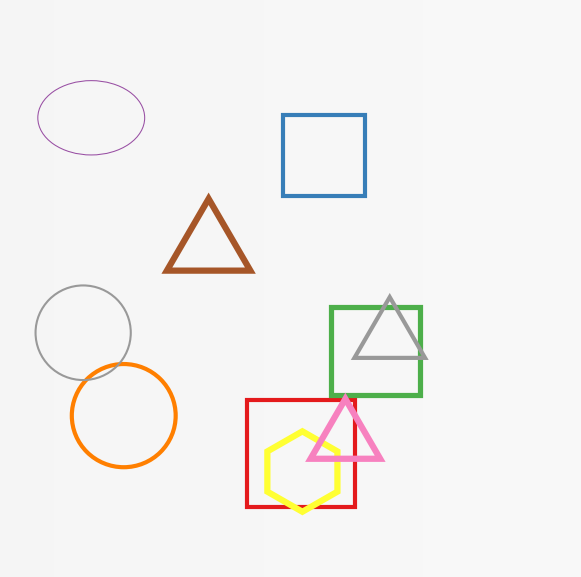[{"shape": "square", "thickness": 2, "radius": 0.46, "center": [0.518, 0.214]}, {"shape": "square", "thickness": 2, "radius": 0.35, "center": [0.558, 0.73]}, {"shape": "square", "thickness": 2.5, "radius": 0.38, "center": [0.646, 0.392]}, {"shape": "oval", "thickness": 0.5, "radius": 0.46, "center": [0.157, 0.795]}, {"shape": "circle", "thickness": 2, "radius": 0.45, "center": [0.213, 0.279]}, {"shape": "hexagon", "thickness": 3, "radius": 0.35, "center": [0.52, 0.183]}, {"shape": "triangle", "thickness": 3, "radius": 0.41, "center": [0.359, 0.572]}, {"shape": "triangle", "thickness": 3, "radius": 0.35, "center": [0.594, 0.239]}, {"shape": "triangle", "thickness": 2, "radius": 0.35, "center": [0.671, 0.415]}, {"shape": "circle", "thickness": 1, "radius": 0.41, "center": [0.143, 0.423]}]